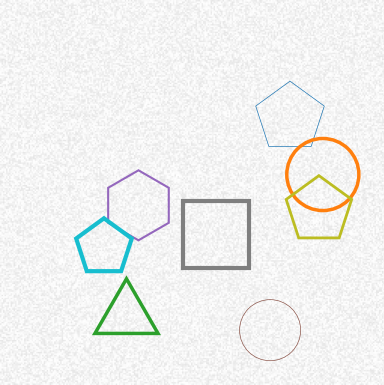[{"shape": "pentagon", "thickness": 0.5, "radius": 0.47, "center": [0.753, 0.696]}, {"shape": "circle", "thickness": 2.5, "radius": 0.47, "center": [0.838, 0.547]}, {"shape": "triangle", "thickness": 2.5, "radius": 0.47, "center": [0.329, 0.181]}, {"shape": "hexagon", "thickness": 1.5, "radius": 0.45, "center": [0.36, 0.467]}, {"shape": "circle", "thickness": 0.5, "radius": 0.4, "center": [0.702, 0.142]}, {"shape": "square", "thickness": 3, "radius": 0.43, "center": [0.561, 0.391]}, {"shape": "pentagon", "thickness": 2, "radius": 0.45, "center": [0.828, 0.454]}, {"shape": "pentagon", "thickness": 3, "radius": 0.38, "center": [0.27, 0.357]}]